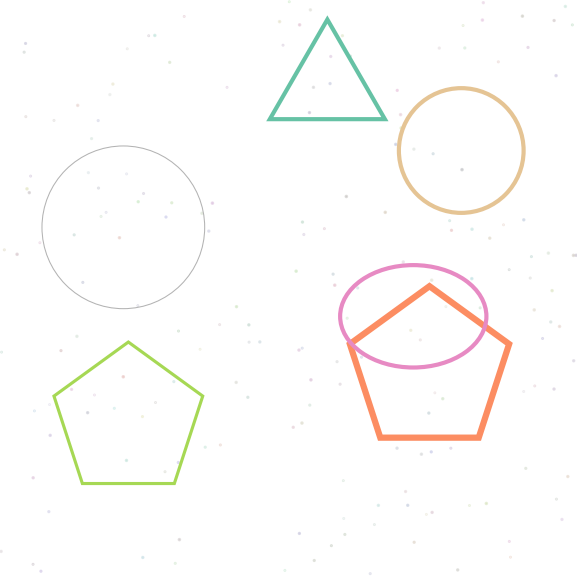[{"shape": "triangle", "thickness": 2, "radius": 0.58, "center": [0.567, 0.85]}, {"shape": "pentagon", "thickness": 3, "radius": 0.72, "center": [0.744, 0.359]}, {"shape": "oval", "thickness": 2, "radius": 0.63, "center": [0.716, 0.451]}, {"shape": "pentagon", "thickness": 1.5, "radius": 0.68, "center": [0.222, 0.271]}, {"shape": "circle", "thickness": 2, "radius": 0.54, "center": [0.799, 0.739]}, {"shape": "circle", "thickness": 0.5, "radius": 0.7, "center": [0.214, 0.606]}]